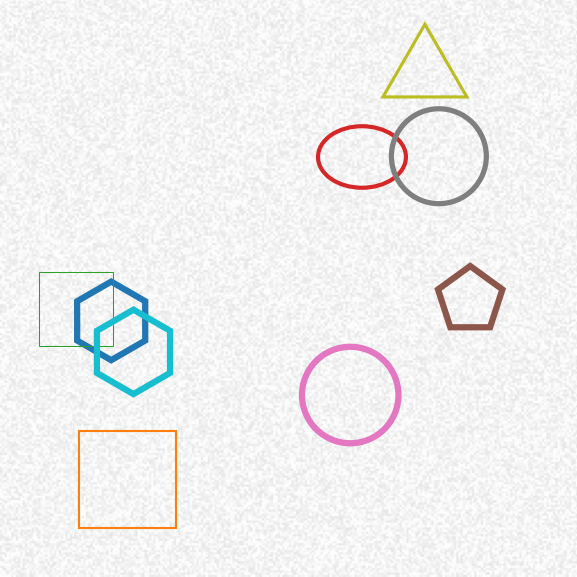[{"shape": "hexagon", "thickness": 3, "radius": 0.34, "center": [0.193, 0.443]}, {"shape": "square", "thickness": 1, "radius": 0.42, "center": [0.221, 0.169]}, {"shape": "square", "thickness": 0.5, "radius": 0.32, "center": [0.132, 0.464]}, {"shape": "oval", "thickness": 2, "radius": 0.38, "center": [0.627, 0.727]}, {"shape": "pentagon", "thickness": 3, "radius": 0.29, "center": [0.814, 0.48]}, {"shape": "circle", "thickness": 3, "radius": 0.42, "center": [0.606, 0.315]}, {"shape": "circle", "thickness": 2.5, "radius": 0.41, "center": [0.76, 0.729]}, {"shape": "triangle", "thickness": 1.5, "radius": 0.42, "center": [0.736, 0.873]}, {"shape": "hexagon", "thickness": 3, "radius": 0.37, "center": [0.231, 0.39]}]